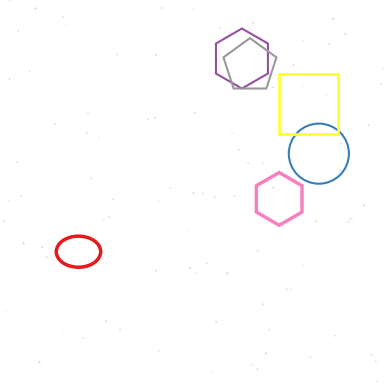[{"shape": "oval", "thickness": 2.5, "radius": 0.29, "center": [0.204, 0.346]}, {"shape": "circle", "thickness": 1.5, "radius": 0.39, "center": [0.828, 0.601]}, {"shape": "hexagon", "thickness": 1.5, "radius": 0.39, "center": [0.628, 0.848]}, {"shape": "square", "thickness": 2, "radius": 0.38, "center": [0.801, 0.73]}, {"shape": "hexagon", "thickness": 2.5, "radius": 0.34, "center": [0.725, 0.483]}, {"shape": "pentagon", "thickness": 1.5, "radius": 0.36, "center": [0.649, 0.829]}]